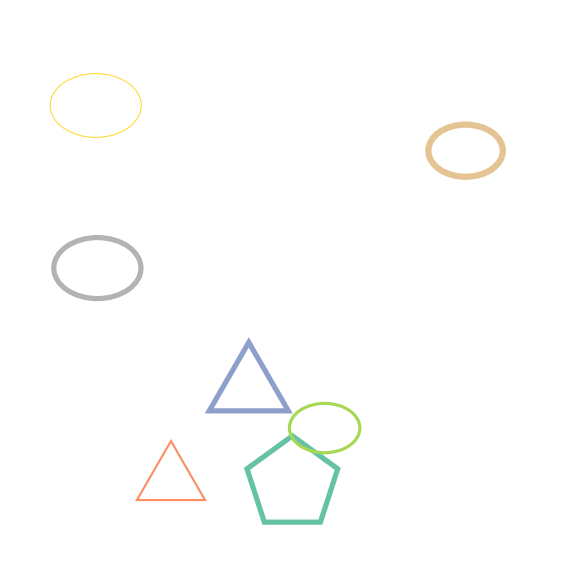[{"shape": "pentagon", "thickness": 2.5, "radius": 0.41, "center": [0.506, 0.162]}, {"shape": "triangle", "thickness": 1, "radius": 0.34, "center": [0.296, 0.167]}, {"shape": "triangle", "thickness": 2.5, "radius": 0.4, "center": [0.431, 0.327]}, {"shape": "oval", "thickness": 1.5, "radius": 0.31, "center": [0.562, 0.258]}, {"shape": "oval", "thickness": 0.5, "radius": 0.39, "center": [0.166, 0.816]}, {"shape": "oval", "thickness": 3, "radius": 0.32, "center": [0.806, 0.738]}, {"shape": "oval", "thickness": 2.5, "radius": 0.38, "center": [0.169, 0.535]}]